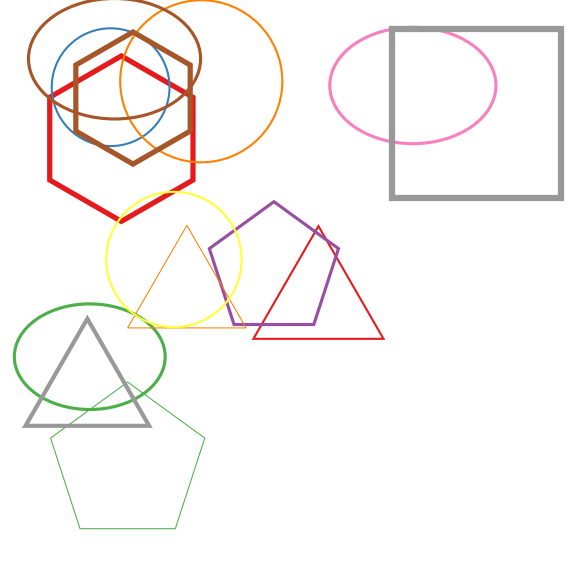[{"shape": "hexagon", "thickness": 2.5, "radius": 0.72, "center": [0.21, 0.759]}, {"shape": "triangle", "thickness": 1, "radius": 0.65, "center": [0.551, 0.477]}, {"shape": "circle", "thickness": 1, "radius": 0.51, "center": [0.192, 0.848]}, {"shape": "pentagon", "thickness": 0.5, "radius": 0.7, "center": [0.221, 0.197]}, {"shape": "oval", "thickness": 1.5, "radius": 0.65, "center": [0.155, 0.381]}, {"shape": "pentagon", "thickness": 1.5, "radius": 0.59, "center": [0.474, 0.532]}, {"shape": "circle", "thickness": 1, "radius": 0.7, "center": [0.349, 0.858]}, {"shape": "triangle", "thickness": 0.5, "radius": 0.59, "center": [0.324, 0.491]}, {"shape": "circle", "thickness": 1, "radius": 0.59, "center": [0.301, 0.55]}, {"shape": "oval", "thickness": 1.5, "radius": 0.75, "center": [0.198, 0.897]}, {"shape": "hexagon", "thickness": 2.5, "radius": 0.57, "center": [0.23, 0.829]}, {"shape": "oval", "thickness": 1.5, "radius": 0.72, "center": [0.715, 0.851]}, {"shape": "triangle", "thickness": 2, "radius": 0.62, "center": [0.151, 0.324]}, {"shape": "square", "thickness": 3, "radius": 0.73, "center": [0.825, 0.803]}]